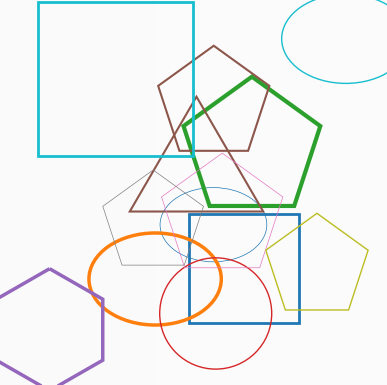[{"shape": "oval", "thickness": 0.5, "radius": 0.69, "center": [0.551, 0.416]}, {"shape": "square", "thickness": 2, "radius": 0.71, "center": [0.629, 0.303]}, {"shape": "oval", "thickness": 2.5, "radius": 0.85, "center": [0.4, 0.275]}, {"shape": "pentagon", "thickness": 3, "radius": 0.93, "center": [0.65, 0.615]}, {"shape": "circle", "thickness": 1, "radius": 0.72, "center": [0.557, 0.186]}, {"shape": "hexagon", "thickness": 2.5, "radius": 0.79, "center": [0.128, 0.144]}, {"shape": "pentagon", "thickness": 1.5, "radius": 0.75, "center": [0.552, 0.73]}, {"shape": "triangle", "thickness": 1.5, "radius": 0.99, "center": [0.507, 0.55]}, {"shape": "pentagon", "thickness": 0.5, "radius": 0.82, "center": [0.573, 0.438]}, {"shape": "pentagon", "thickness": 0.5, "radius": 0.68, "center": [0.395, 0.422]}, {"shape": "pentagon", "thickness": 1, "radius": 0.69, "center": [0.818, 0.307]}, {"shape": "square", "thickness": 2, "radius": 1.0, "center": [0.298, 0.795]}, {"shape": "oval", "thickness": 1, "radius": 0.83, "center": [0.892, 0.899]}]